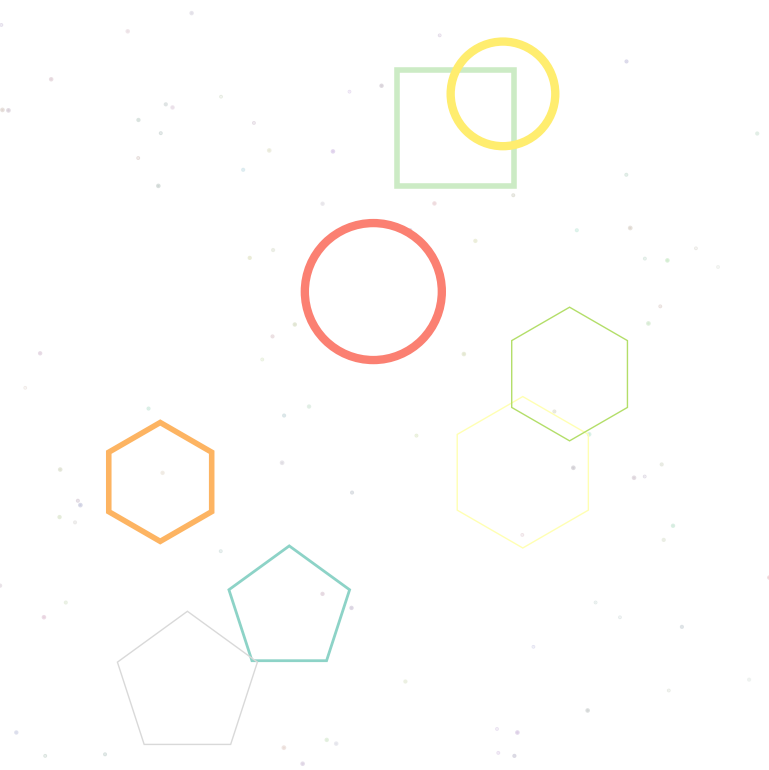[{"shape": "pentagon", "thickness": 1, "radius": 0.41, "center": [0.376, 0.209]}, {"shape": "hexagon", "thickness": 0.5, "radius": 0.49, "center": [0.679, 0.387]}, {"shape": "circle", "thickness": 3, "radius": 0.44, "center": [0.485, 0.621]}, {"shape": "hexagon", "thickness": 2, "radius": 0.39, "center": [0.208, 0.374]}, {"shape": "hexagon", "thickness": 0.5, "radius": 0.43, "center": [0.74, 0.514]}, {"shape": "pentagon", "thickness": 0.5, "radius": 0.48, "center": [0.243, 0.111]}, {"shape": "square", "thickness": 2, "radius": 0.38, "center": [0.592, 0.834]}, {"shape": "circle", "thickness": 3, "radius": 0.34, "center": [0.653, 0.878]}]